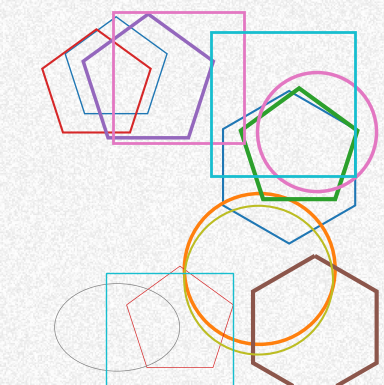[{"shape": "pentagon", "thickness": 1, "radius": 0.7, "center": [0.302, 0.817]}, {"shape": "hexagon", "thickness": 1.5, "radius": 0.99, "center": [0.751, 0.566]}, {"shape": "circle", "thickness": 2.5, "radius": 0.98, "center": [0.675, 0.301]}, {"shape": "pentagon", "thickness": 3, "radius": 0.8, "center": [0.777, 0.611]}, {"shape": "pentagon", "thickness": 0.5, "radius": 0.73, "center": [0.467, 0.163]}, {"shape": "pentagon", "thickness": 1.5, "radius": 0.74, "center": [0.251, 0.776]}, {"shape": "pentagon", "thickness": 2.5, "radius": 0.89, "center": [0.385, 0.786]}, {"shape": "hexagon", "thickness": 3, "radius": 0.93, "center": [0.818, 0.15]}, {"shape": "circle", "thickness": 2.5, "radius": 0.77, "center": [0.823, 0.657]}, {"shape": "square", "thickness": 2, "radius": 0.85, "center": [0.463, 0.799]}, {"shape": "oval", "thickness": 0.5, "radius": 0.81, "center": [0.304, 0.15]}, {"shape": "circle", "thickness": 1.5, "radius": 0.97, "center": [0.672, 0.272]}, {"shape": "square", "thickness": 2, "radius": 0.93, "center": [0.734, 0.731]}, {"shape": "square", "thickness": 1, "radius": 0.82, "center": [0.441, 0.127]}]